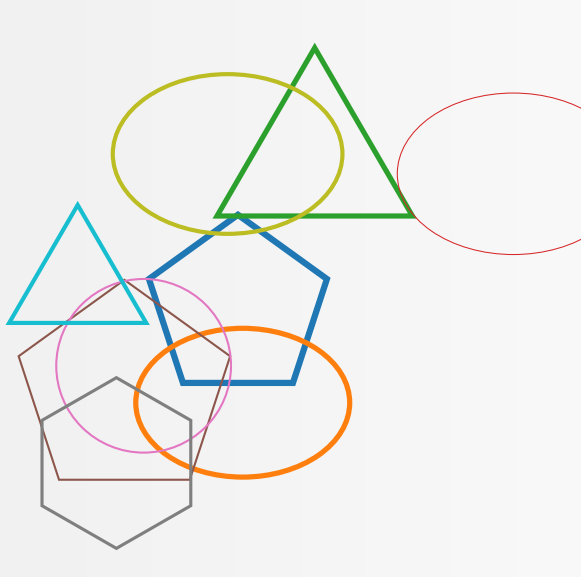[{"shape": "pentagon", "thickness": 3, "radius": 0.8, "center": [0.409, 0.466]}, {"shape": "oval", "thickness": 2.5, "radius": 0.92, "center": [0.418, 0.302]}, {"shape": "triangle", "thickness": 2.5, "radius": 0.97, "center": [0.541, 0.722]}, {"shape": "oval", "thickness": 0.5, "radius": 1.0, "center": [0.883, 0.698]}, {"shape": "pentagon", "thickness": 1, "radius": 0.96, "center": [0.214, 0.323]}, {"shape": "circle", "thickness": 1, "radius": 0.75, "center": [0.247, 0.366]}, {"shape": "hexagon", "thickness": 1.5, "radius": 0.74, "center": [0.2, 0.197]}, {"shape": "oval", "thickness": 2, "radius": 0.99, "center": [0.392, 0.732]}, {"shape": "triangle", "thickness": 2, "radius": 0.68, "center": [0.134, 0.508]}]